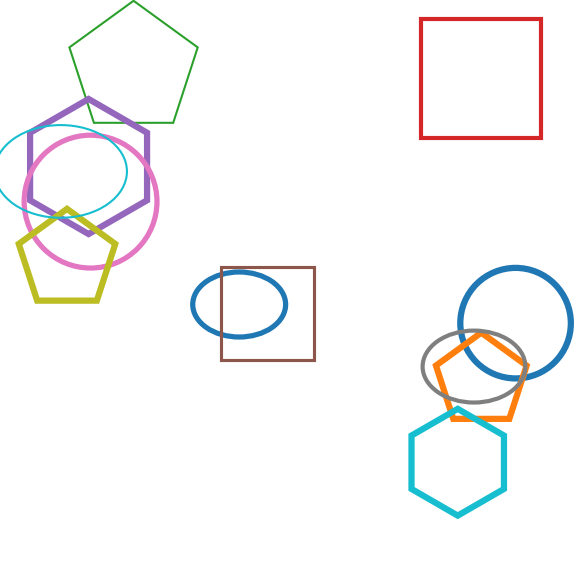[{"shape": "circle", "thickness": 3, "radius": 0.48, "center": [0.893, 0.44]}, {"shape": "oval", "thickness": 2.5, "radius": 0.4, "center": [0.414, 0.472]}, {"shape": "pentagon", "thickness": 3, "radius": 0.41, "center": [0.833, 0.341]}, {"shape": "pentagon", "thickness": 1, "radius": 0.58, "center": [0.231, 0.881]}, {"shape": "square", "thickness": 2, "radius": 0.52, "center": [0.833, 0.863]}, {"shape": "hexagon", "thickness": 3, "radius": 0.58, "center": [0.153, 0.711]}, {"shape": "square", "thickness": 1.5, "radius": 0.4, "center": [0.463, 0.456]}, {"shape": "circle", "thickness": 2.5, "radius": 0.58, "center": [0.157, 0.65]}, {"shape": "oval", "thickness": 2, "radius": 0.44, "center": [0.821, 0.364]}, {"shape": "pentagon", "thickness": 3, "radius": 0.44, "center": [0.116, 0.55]}, {"shape": "hexagon", "thickness": 3, "radius": 0.46, "center": [0.793, 0.199]}, {"shape": "oval", "thickness": 1, "radius": 0.57, "center": [0.105, 0.702]}]